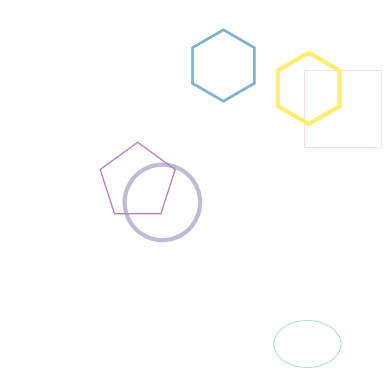[{"shape": "oval", "thickness": 0.5, "radius": 0.44, "center": [0.798, 0.106]}, {"shape": "circle", "thickness": 3, "radius": 0.49, "center": [0.422, 0.474]}, {"shape": "hexagon", "thickness": 2, "radius": 0.46, "center": [0.58, 0.83]}, {"shape": "square", "thickness": 0.5, "radius": 0.5, "center": [0.889, 0.718]}, {"shape": "pentagon", "thickness": 1, "radius": 0.51, "center": [0.358, 0.528]}, {"shape": "hexagon", "thickness": 3, "radius": 0.46, "center": [0.802, 0.771]}]